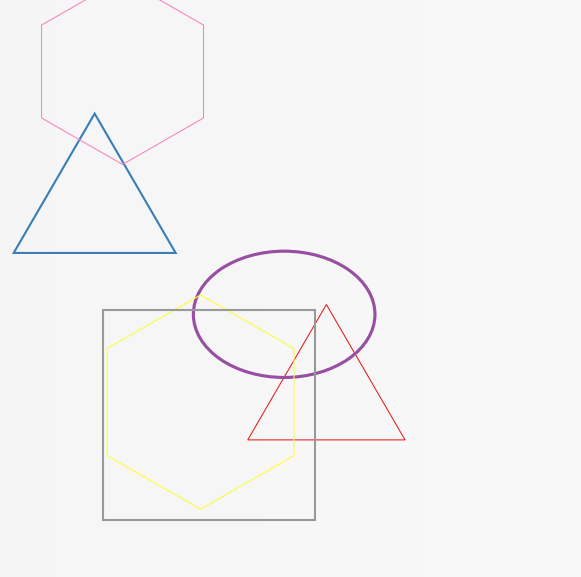[{"shape": "triangle", "thickness": 0.5, "radius": 0.78, "center": [0.562, 0.316]}, {"shape": "triangle", "thickness": 1, "radius": 0.8, "center": [0.163, 0.642]}, {"shape": "oval", "thickness": 1.5, "radius": 0.78, "center": [0.489, 0.455]}, {"shape": "hexagon", "thickness": 0.5, "radius": 0.93, "center": [0.345, 0.303]}, {"shape": "hexagon", "thickness": 0.5, "radius": 0.8, "center": [0.211, 0.875]}, {"shape": "square", "thickness": 1, "radius": 0.91, "center": [0.359, 0.281]}]